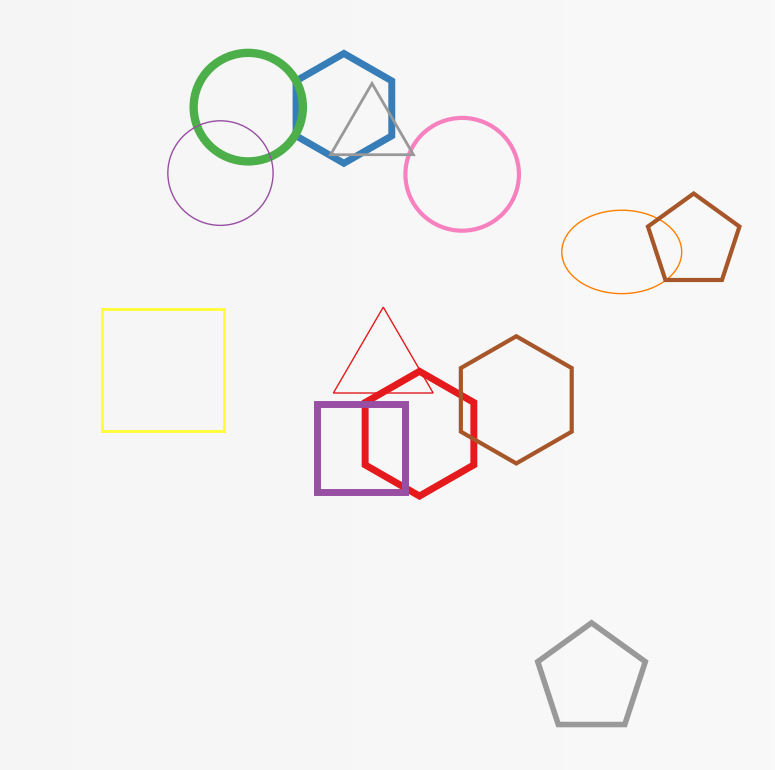[{"shape": "triangle", "thickness": 0.5, "radius": 0.37, "center": [0.495, 0.527]}, {"shape": "hexagon", "thickness": 2.5, "radius": 0.4, "center": [0.541, 0.437]}, {"shape": "hexagon", "thickness": 2.5, "radius": 0.36, "center": [0.444, 0.859]}, {"shape": "circle", "thickness": 3, "radius": 0.35, "center": [0.32, 0.861]}, {"shape": "circle", "thickness": 0.5, "radius": 0.34, "center": [0.284, 0.775]}, {"shape": "square", "thickness": 2.5, "radius": 0.29, "center": [0.466, 0.418]}, {"shape": "oval", "thickness": 0.5, "radius": 0.39, "center": [0.802, 0.673]}, {"shape": "square", "thickness": 1, "radius": 0.39, "center": [0.21, 0.52]}, {"shape": "hexagon", "thickness": 1.5, "radius": 0.41, "center": [0.666, 0.481]}, {"shape": "pentagon", "thickness": 1.5, "radius": 0.31, "center": [0.895, 0.687]}, {"shape": "circle", "thickness": 1.5, "radius": 0.37, "center": [0.596, 0.774]}, {"shape": "pentagon", "thickness": 2, "radius": 0.36, "center": [0.763, 0.118]}, {"shape": "triangle", "thickness": 1, "radius": 0.31, "center": [0.48, 0.83]}]